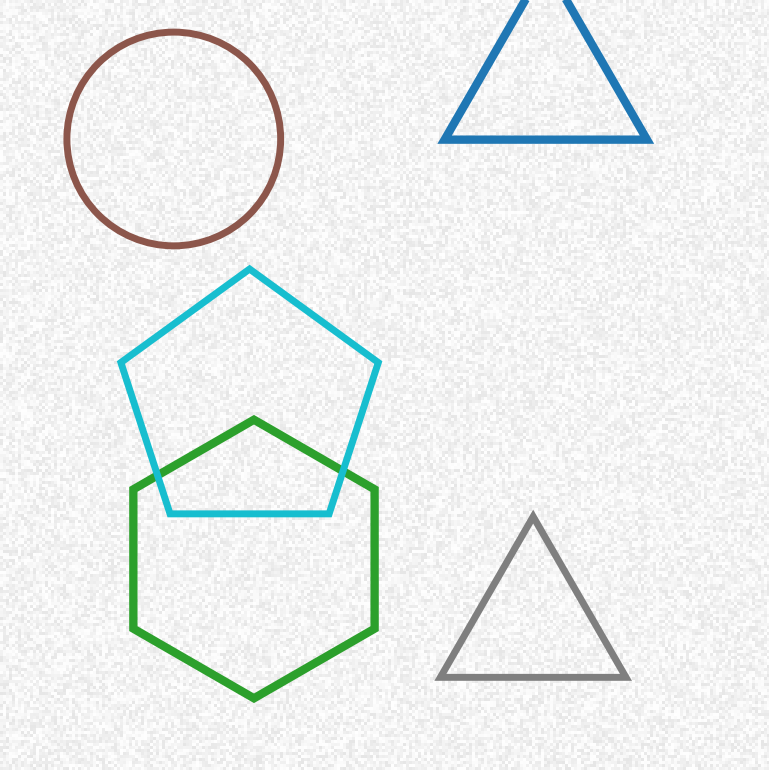[{"shape": "triangle", "thickness": 3, "radius": 0.76, "center": [0.709, 0.895]}, {"shape": "hexagon", "thickness": 3, "radius": 0.9, "center": [0.33, 0.274]}, {"shape": "circle", "thickness": 2.5, "radius": 0.69, "center": [0.226, 0.82]}, {"shape": "triangle", "thickness": 2.5, "radius": 0.7, "center": [0.692, 0.19]}, {"shape": "pentagon", "thickness": 2.5, "radius": 0.88, "center": [0.324, 0.475]}]